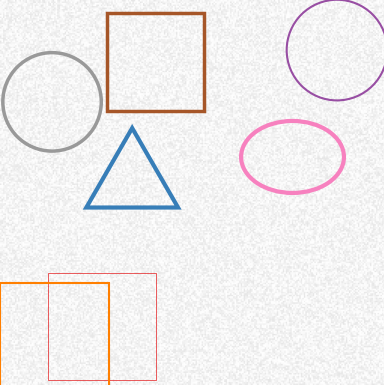[{"shape": "square", "thickness": 0.5, "radius": 0.7, "center": [0.265, 0.152]}, {"shape": "triangle", "thickness": 3, "radius": 0.69, "center": [0.343, 0.53]}, {"shape": "circle", "thickness": 1.5, "radius": 0.65, "center": [0.875, 0.87]}, {"shape": "square", "thickness": 1.5, "radius": 0.71, "center": [0.141, 0.123]}, {"shape": "square", "thickness": 2.5, "radius": 0.63, "center": [0.404, 0.839]}, {"shape": "oval", "thickness": 3, "radius": 0.67, "center": [0.76, 0.592]}, {"shape": "circle", "thickness": 2.5, "radius": 0.64, "center": [0.135, 0.735]}]